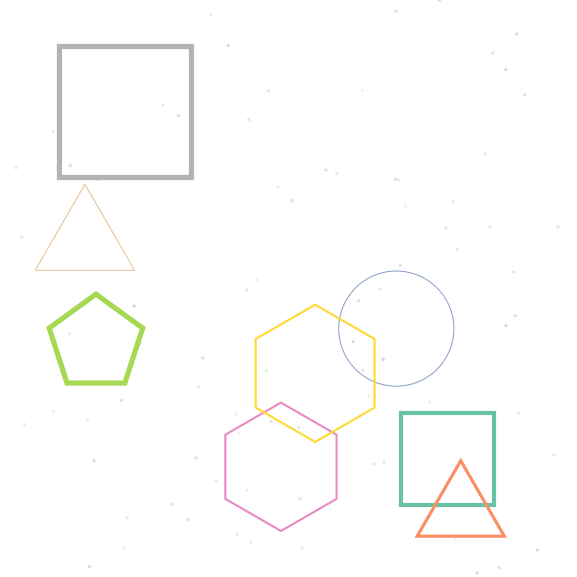[{"shape": "square", "thickness": 2, "radius": 0.4, "center": [0.775, 0.204]}, {"shape": "triangle", "thickness": 1.5, "radius": 0.44, "center": [0.798, 0.114]}, {"shape": "circle", "thickness": 0.5, "radius": 0.5, "center": [0.686, 0.43]}, {"shape": "hexagon", "thickness": 1, "radius": 0.56, "center": [0.487, 0.191]}, {"shape": "pentagon", "thickness": 2.5, "radius": 0.43, "center": [0.166, 0.405]}, {"shape": "hexagon", "thickness": 1, "radius": 0.59, "center": [0.546, 0.353]}, {"shape": "triangle", "thickness": 0.5, "radius": 0.5, "center": [0.147, 0.581]}, {"shape": "square", "thickness": 2.5, "radius": 0.57, "center": [0.216, 0.806]}]